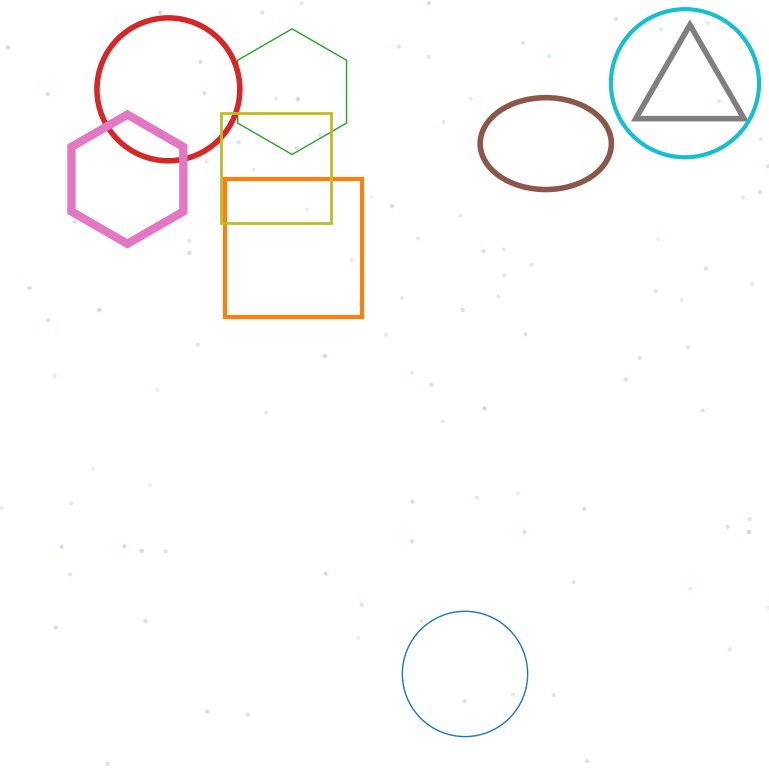[{"shape": "circle", "thickness": 0.5, "radius": 0.41, "center": [0.604, 0.125]}, {"shape": "square", "thickness": 1.5, "radius": 0.45, "center": [0.381, 0.678]}, {"shape": "hexagon", "thickness": 0.5, "radius": 0.41, "center": [0.379, 0.881]}, {"shape": "circle", "thickness": 2, "radius": 0.46, "center": [0.219, 0.884]}, {"shape": "oval", "thickness": 2, "radius": 0.43, "center": [0.709, 0.814]}, {"shape": "hexagon", "thickness": 3, "radius": 0.42, "center": [0.165, 0.767]}, {"shape": "triangle", "thickness": 2, "radius": 0.41, "center": [0.896, 0.887]}, {"shape": "square", "thickness": 1, "radius": 0.36, "center": [0.358, 0.781]}, {"shape": "circle", "thickness": 1.5, "radius": 0.48, "center": [0.89, 0.892]}]